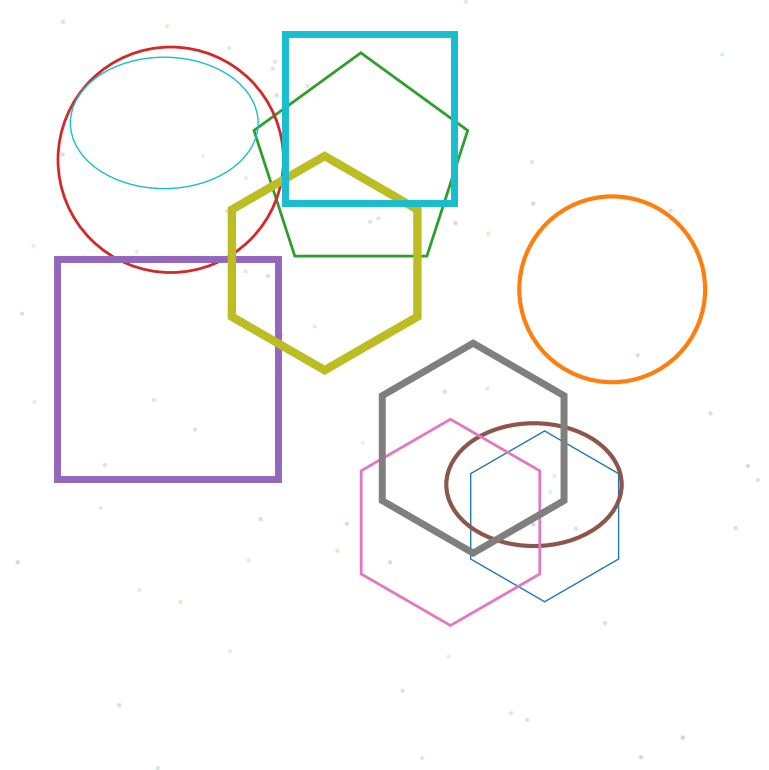[{"shape": "hexagon", "thickness": 0.5, "radius": 0.55, "center": [0.707, 0.329]}, {"shape": "circle", "thickness": 1.5, "radius": 0.6, "center": [0.795, 0.624]}, {"shape": "pentagon", "thickness": 1, "radius": 0.73, "center": [0.469, 0.785]}, {"shape": "circle", "thickness": 1, "radius": 0.73, "center": [0.222, 0.792]}, {"shape": "square", "thickness": 2.5, "radius": 0.72, "center": [0.217, 0.521]}, {"shape": "oval", "thickness": 1.5, "radius": 0.57, "center": [0.693, 0.371]}, {"shape": "hexagon", "thickness": 1, "radius": 0.67, "center": [0.585, 0.322]}, {"shape": "hexagon", "thickness": 2.5, "radius": 0.68, "center": [0.614, 0.418]}, {"shape": "hexagon", "thickness": 3, "radius": 0.7, "center": [0.422, 0.658]}, {"shape": "square", "thickness": 2.5, "radius": 0.55, "center": [0.48, 0.846]}, {"shape": "oval", "thickness": 0.5, "radius": 0.61, "center": [0.213, 0.84]}]